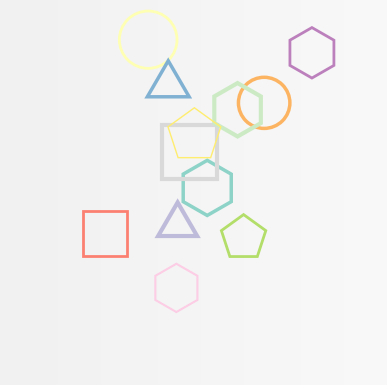[{"shape": "hexagon", "thickness": 2.5, "radius": 0.36, "center": [0.535, 0.512]}, {"shape": "circle", "thickness": 2, "radius": 0.37, "center": [0.382, 0.897]}, {"shape": "triangle", "thickness": 3, "radius": 0.29, "center": [0.458, 0.416]}, {"shape": "square", "thickness": 2, "radius": 0.29, "center": [0.271, 0.393]}, {"shape": "triangle", "thickness": 2.5, "radius": 0.31, "center": [0.434, 0.78]}, {"shape": "circle", "thickness": 2.5, "radius": 0.33, "center": [0.682, 0.733]}, {"shape": "pentagon", "thickness": 2, "radius": 0.3, "center": [0.629, 0.382]}, {"shape": "hexagon", "thickness": 1.5, "radius": 0.31, "center": [0.455, 0.252]}, {"shape": "square", "thickness": 3, "radius": 0.35, "center": [0.489, 0.606]}, {"shape": "hexagon", "thickness": 2, "radius": 0.33, "center": [0.805, 0.863]}, {"shape": "hexagon", "thickness": 3, "radius": 0.35, "center": [0.613, 0.715]}, {"shape": "pentagon", "thickness": 1, "radius": 0.36, "center": [0.502, 0.648]}]